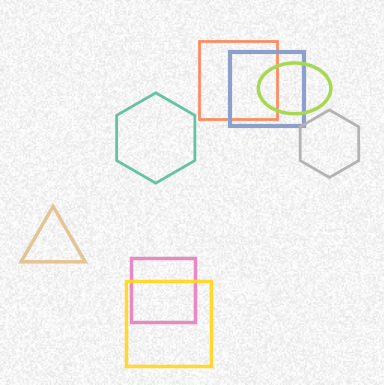[{"shape": "hexagon", "thickness": 2, "radius": 0.59, "center": [0.405, 0.642]}, {"shape": "square", "thickness": 2, "radius": 0.51, "center": [0.618, 0.793]}, {"shape": "square", "thickness": 3, "radius": 0.48, "center": [0.693, 0.768]}, {"shape": "square", "thickness": 2.5, "radius": 0.42, "center": [0.424, 0.247]}, {"shape": "oval", "thickness": 2.5, "radius": 0.47, "center": [0.765, 0.771]}, {"shape": "square", "thickness": 2.5, "radius": 0.55, "center": [0.438, 0.16]}, {"shape": "triangle", "thickness": 2.5, "radius": 0.48, "center": [0.138, 0.368]}, {"shape": "hexagon", "thickness": 2, "radius": 0.44, "center": [0.856, 0.627]}]